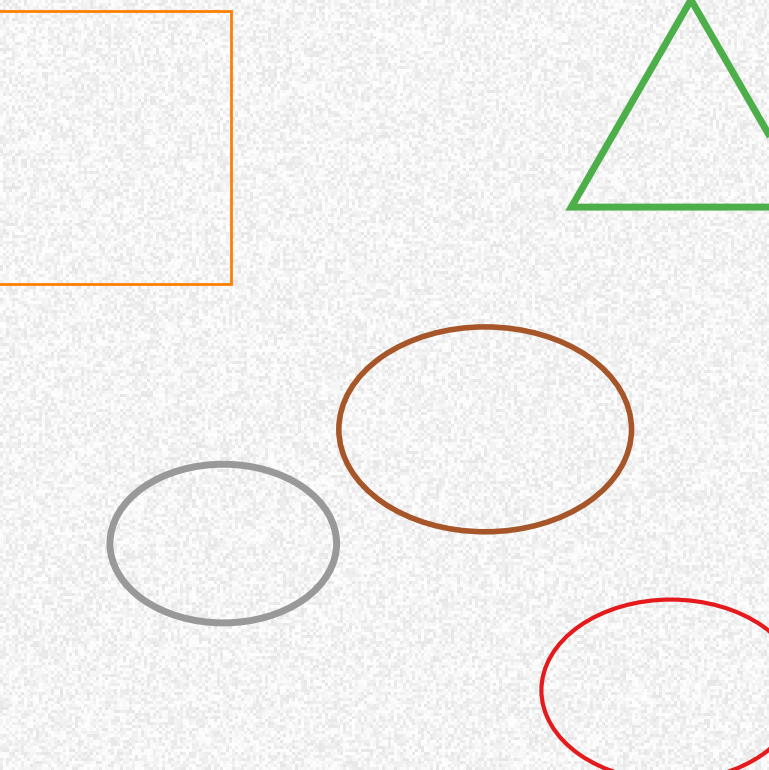[{"shape": "oval", "thickness": 1.5, "radius": 0.84, "center": [0.871, 0.104]}, {"shape": "triangle", "thickness": 2.5, "radius": 0.9, "center": [0.897, 0.821]}, {"shape": "square", "thickness": 1, "radius": 0.89, "center": [0.123, 0.808]}, {"shape": "oval", "thickness": 2, "radius": 0.95, "center": [0.63, 0.442]}, {"shape": "oval", "thickness": 2.5, "radius": 0.74, "center": [0.29, 0.294]}]